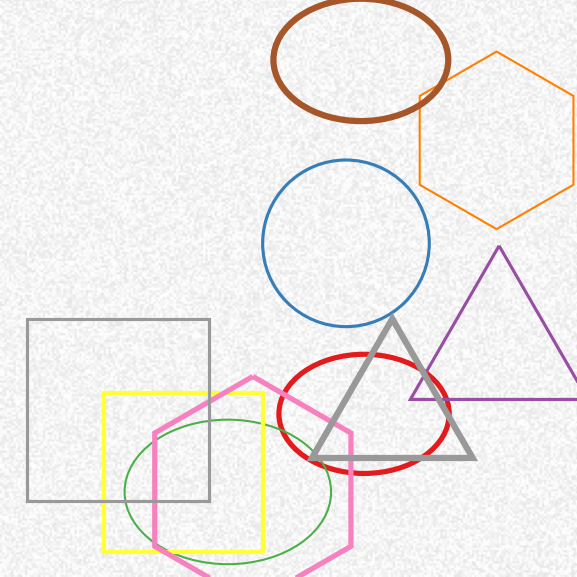[{"shape": "oval", "thickness": 2.5, "radius": 0.74, "center": [0.63, 0.282]}, {"shape": "circle", "thickness": 1.5, "radius": 0.72, "center": [0.599, 0.578]}, {"shape": "oval", "thickness": 1, "radius": 0.89, "center": [0.395, 0.147]}, {"shape": "triangle", "thickness": 1.5, "radius": 0.89, "center": [0.864, 0.396]}, {"shape": "hexagon", "thickness": 1, "radius": 0.77, "center": [0.86, 0.756]}, {"shape": "square", "thickness": 2, "radius": 0.69, "center": [0.318, 0.181]}, {"shape": "oval", "thickness": 3, "radius": 0.76, "center": [0.625, 0.895]}, {"shape": "hexagon", "thickness": 2.5, "radius": 0.98, "center": [0.438, 0.151]}, {"shape": "triangle", "thickness": 3, "radius": 0.8, "center": [0.679, 0.286]}, {"shape": "square", "thickness": 1.5, "radius": 0.79, "center": [0.204, 0.289]}]